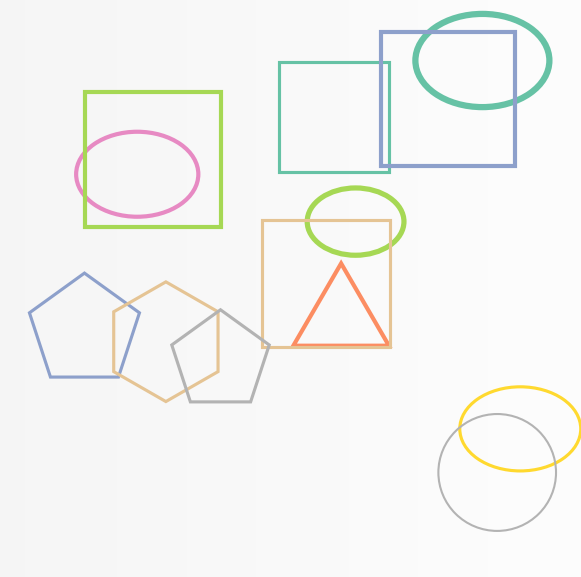[{"shape": "square", "thickness": 1.5, "radius": 0.48, "center": [0.575, 0.796]}, {"shape": "oval", "thickness": 3, "radius": 0.58, "center": [0.83, 0.894]}, {"shape": "triangle", "thickness": 2, "radius": 0.47, "center": [0.587, 0.448]}, {"shape": "square", "thickness": 2, "radius": 0.58, "center": [0.771, 0.828]}, {"shape": "pentagon", "thickness": 1.5, "radius": 0.5, "center": [0.145, 0.427]}, {"shape": "oval", "thickness": 2, "radius": 0.53, "center": [0.236, 0.697]}, {"shape": "oval", "thickness": 2.5, "radius": 0.42, "center": [0.612, 0.615]}, {"shape": "square", "thickness": 2, "radius": 0.59, "center": [0.263, 0.723]}, {"shape": "oval", "thickness": 1.5, "radius": 0.52, "center": [0.895, 0.256]}, {"shape": "square", "thickness": 1.5, "radius": 0.55, "center": [0.561, 0.508]}, {"shape": "hexagon", "thickness": 1.5, "radius": 0.52, "center": [0.285, 0.407]}, {"shape": "circle", "thickness": 1, "radius": 0.51, "center": [0.855, 0.181]}, {"shape": "pentagon", "thickness": 1.5, "radius": 0.44, "center": [0.379, 0.375]}]